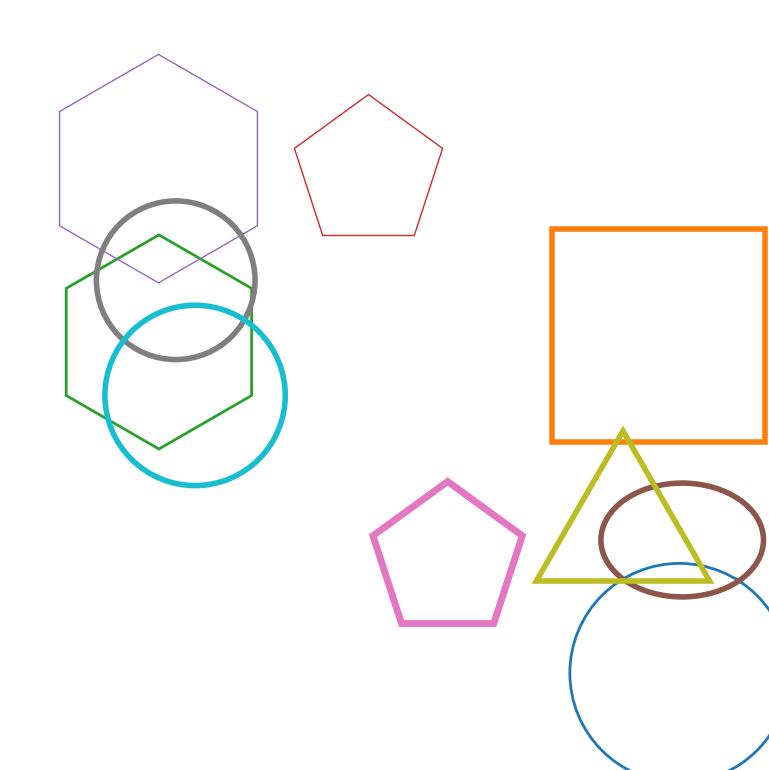[{"shape": "circle", "thickness": 1, "radius": 0.71, "center": [0.882, 0.126]}, {"shape": "square", "thickness": 2, "radius": 0.69, "center": [0.855, 0.565]}, {"shape": "hexagon", "thickness": 1, "radius": 0.7, "center": [0.206, 0.556]}, {"shape": "pentagon", "thickness": 0.5, "radius": 0.51, "center": [0.479, 0.776]}, {"shape": "hexagon", "thickness": 0.5, "radius": 0.74, "center": [0.206, 0.781]}, {"shape": "oval", "thickness": 2, "radius": 0.53, "center": [0.886, 0.299]}, {"shape": "pentagon", "thickness": 2.5, "radius": 0.51, "center": [0.581, 0.273]}, {"shape": "circle", "thickness": 2, "radius": 0.52, "center": [0.228, 0.636]}, {"shape": "triangle", "thickness": 2, "radius": 0.65, "center": [0.809, 0.31]}, {"shape": "circle", "thickness": 2, "radius": 0.59, "center": [0.253, 0.486]}]